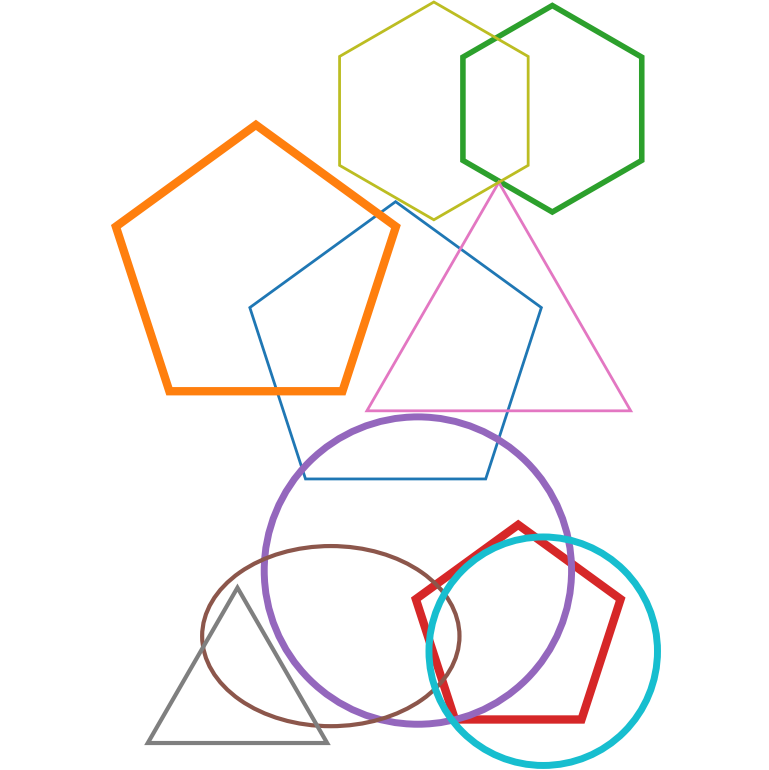[{"shape": "pentagon", "thickness": 1, "radius": 1.0, "center": [0.514, 0.539]}, {"shape": "pentagon", "thickness": 3, "radius": 0.96, "center": [0.332, 0.647]}, {"shape": "hexagon", "thickness": 2, "radius": 0.67, "center": [0.717, 0.859]}, {"shape": "pentagon", "thickness": 3, "radius": 0.7, "center": [0.673, 0.179]}, {"shape": "circle", "thickness": 2.5, "radius": 1.0, "center": [0.543, 0.259]}, {"shape": "oval", "thickness": 1.5, "radius": 0.84, "center": [0.43, 0.174]}, {"shape": "triangle", "thickness": 1, "radius": 0.99, "center": [0.648, 0.565]}, {"shape": "triangle", "thickness": 1.5, "radius": 0.67, "center": [0.308, 0.102]}, {"shape": "hexagon", "thickness": 1, "radius": 0.71, "center": [0.563, 0.856]}, {"shape": "circle", "thickness": 2.5, "radius": 0.74, "center": [0.706, 0.154]}]